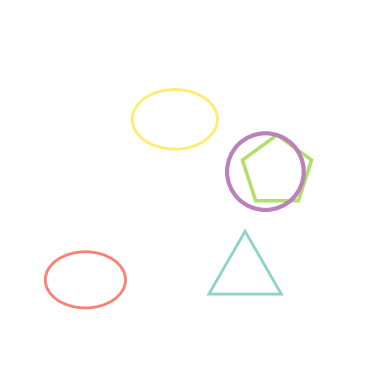[{"shape": "triangle", "thickness": 2, "radius": 0.54, "center": [0.637, 0.29]}, {"shape": "oval", "thickness": 2, "radius": 0.52, "center": [0.222, 0.273]}, {"shape": "pentagon", "thickness": 2.5, "radius": 0.47, "center": [0.72, 0.555]}, {"shape": "circle", "thickness": 3, "radius": 0.5, "center": [0.689, 0.554]}, {"shape": "oval", "thickness": 2, "radius": 0.55, "center": [0.454, 0.69]}]